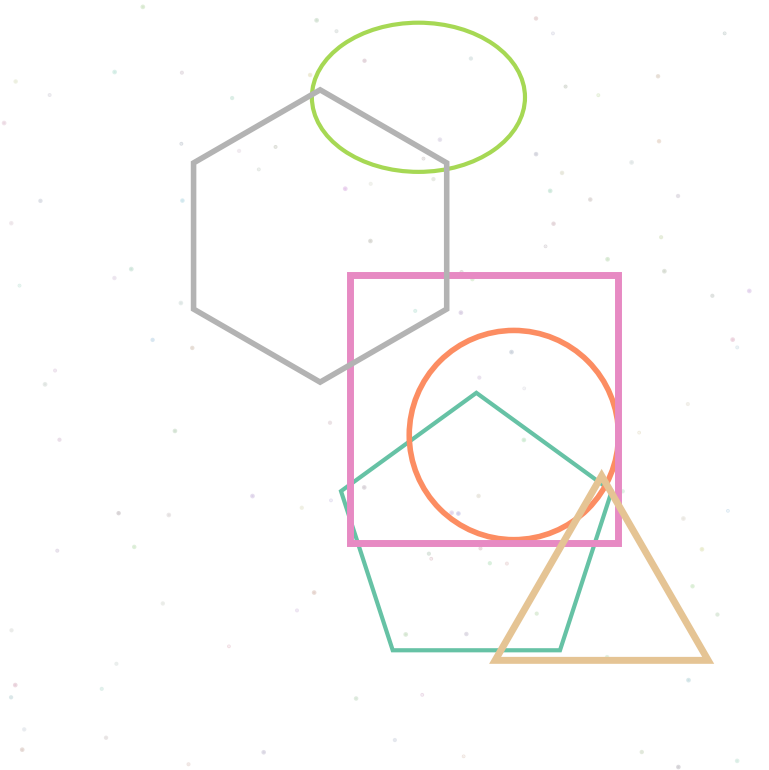[{"shape": "pentagon", "thickness": 1.5, "radius": 0.92, "center": [0.619, 0.305]}, {"shape": "circle", "thickness": 2, "radius": 0.68, "center": [0.667, 0.435]}, {"shape": "square", "thickness": 2.5, "radius": 0.87, "center": [0.629, 0.469]}, {"shape": "oval", "thickness": 1.5, "radius": 0.69, "center": [0.543, 0.874]}, {"shape": "triangle", "thickness": 2.5, "radius": 0.8, "center": [0.781, 0.222]}, {"shape": "hexagon", "thickness": 2, "radius": 0.95, "center": [0.416, 0.694]}]